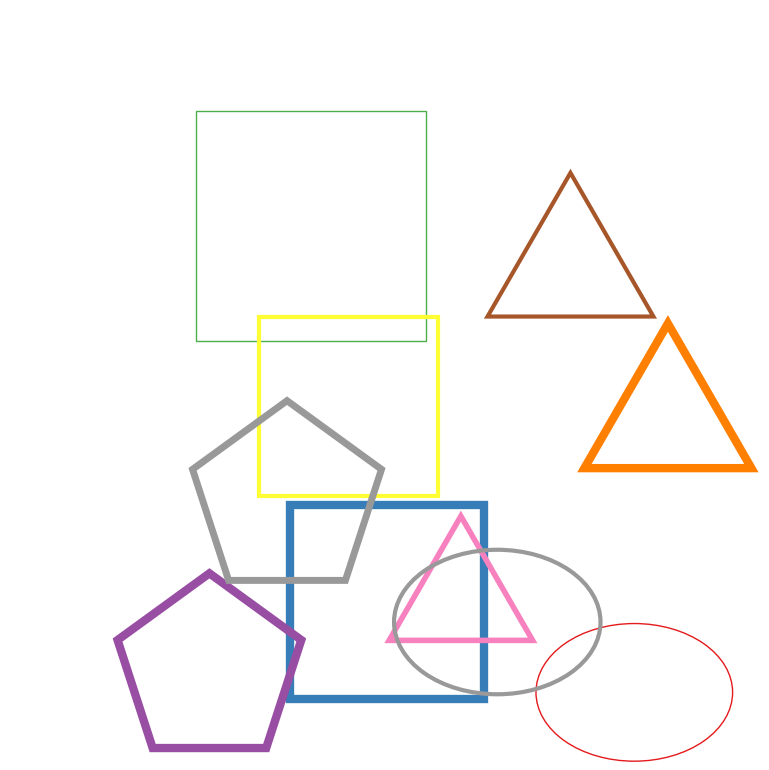[{"shape": "oval", "thickness": 0.5, "radius": 0.64, "center": [0.824, 0.101]}, {"shape": "square", "thickness": 3, "radius": 0.63, "center": [0.503, 0.218]}, {"shape": "square", "thickness": 0.5, "radius": 0.75, "center": [0.404, 0.706]}, {"shape": "pentagon", "thickness": 3, "radius": 0.63, "center": [0.272, 0.13]}, {"shape": "triangle", "thickness": 3, "radius": 0.63, "center": [0.867, 0.455]}, {"shape": "square", "thickness": 1.5, "radius": 0.58, "center": [0.452, 0.471]}, {"shape": "triangle", "thickness": 1.5, "radius": 0.62, "center": [0.741, 0.651]}, {"shape": "triangle", "thickness": 2, "radius": 0.54, "center": [0.599, 0.222]}, {"shape": "oval", "thickness": 1.5, "radius": 0.67, "center": [0.646, 0.192]}, {"shape": "pentagon", "thickness": 2.5, "radius": 0.64, "center": [0.373, 0.351]}]